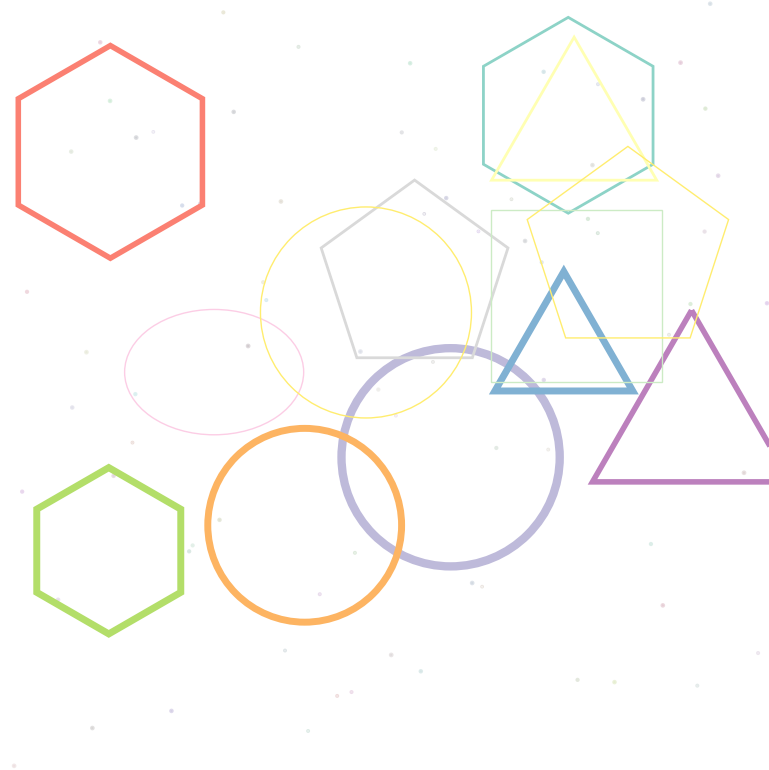[{"shape": "hexagon", "thickness": 1, "radius": 0.64, "center": [0.738, 0.85]}, {"shape": "triangle", "thickness": 1, "radius": 0.62, "center": [0.746, 0.828]}, {"shape": "circle", "thickness": 3, "radius": 0.71, "center": [0.585, 0.406]}, {"shape": "hexagon", "thickness": 2, "radius": 0.69, "center": [0.143, 0.803]}, {"shape": "triangle", "thickness": 2.5, "radius": 0.52, "center": [0.732, 0.544]}, {"shape": "circle", "thickness": 2.5, "radius": 0.63, "center": [0.396, 0.318]}, {"shape": "hexagon", "thickness": 2.5, "radius": 0.54, "center": [0.141, 0.285]}, {"shape": "oval", "thickness": 0.5, "radius": 0.58, "center": [0.278, 0.517]}, {"shape": "pentagon", "thickness": 1, "radius": 0.64, "center": [0.538, 0.639]}, {"shape": "triangle", "thickness": 2, "radius": 0.74, "center": [0.898, 0.448]}, {"shape": "square", "thickness": 0.5, "radius": 0.56, "center": [0.749, 0.616]}, {"shape": "circle", "thickness": 0.5, "radius": 0.69, "center": [0.475, 0.594]}, {"shape": "pentagon", "thickness": 0.5, "radius": 0.69, "center": [0.815, 0.672]}]